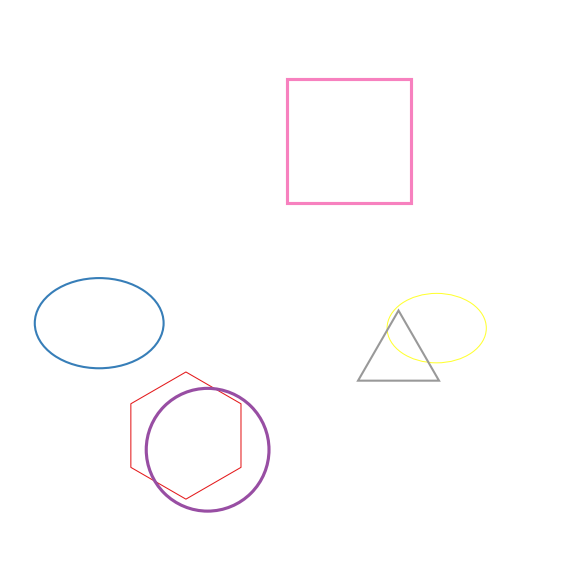[{"shape": "hexagon", "thickness": 0.5, "radius": 0.55, "center": [0.322, 0.245]}, {"shape": "oval", "thickness": 1, "radius": 0.56, "center": [0.172, 0.44]}, {"shape": "circle", "thickness": 1.5, "radius": 0.53, "center": [0.36, 0.22]}, {"shape": "oval", "thickness": 0.5, "radius": 0.43, "center": [0.756, 0.431]}, {"shape": "square", "thickness": 1.5, "radius": 0.54, "center": [0.605, 0.756]}, {"shape": "triangle", "thickness": 1, "radius": 0.4, "center": [0.69, 0.38]}]